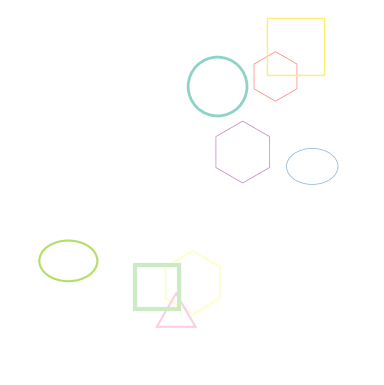[{"shape": "circle", "thickness": 2, "radius": 0.38, "center": [0.565, 0.775]}, {"shape": "hexagon", "thickness": 1, "radius": 0.41, "center": [0.5, 0.266]}, {"shape": "hexagon", "thickness": 0.5, "radius": 0.32, "center": [0.716, 0.801]}, {"shape": "oval", "thickness": 0.5, "radius": 0.33, "center": [0.811, 0.568]}, {"shape": "oval", "thickness": 1.5, "radius": 0.38, "center": [0.177, 0.322]}, {"shape": "triangle", "thickness": 1.5, "radius": 0.29, "center": [0.457, 0.18]}, {"shape": "hexagon", "thickness": 0.5, "radius": 0.4, "center": [0.63, 0.605]}, {"shape": "square", "thickness": 3, "radius": 0.29, "center": [0.408, 0.255]}, {"shape": "square", "thickness": 1, "radius": 0.37, "center": [0.768, 0.879]}]